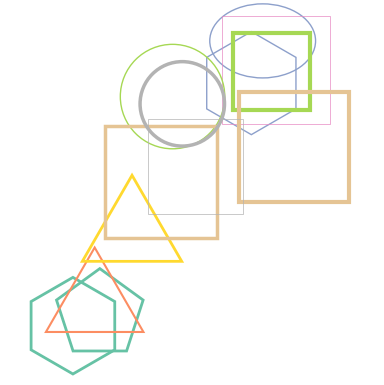[{"shape": "hexagon", "thickness": 2, "radius": 0.63, "center": [0.189, 0.154]}, {"shape": "pentagon", "thickness": 2, "radius": 0.59, "center": [0.259, 0.184]}, {"shape": "triangle", "thickness": 1.5, "radius": 0.73, "center": [0.246, 0.211]}, {"shape": "hexagon", "thickness": 1, "radius": 0.67, "center": [0.653, 0.784]}, {"shape": "oval", "thickness": 1, "radius": 0.69, "center": [0.682, 0.894]}, {"shape": "square", "thickness": 0.5, "radius": 0.7, "center": [0.716, 0.819]}, {"shape": "circle", "thickness": 1, "radius": 0.68, "center": [0.448, 0.749]}, {"shape": "square", "thickness": 3, "radius": 0.5, "center": [0.705, 0.814]}, {"shape": "triangle", "thickness": 2, "radius": 0.74, "center": [0.343, 0.396]}, {"shape": "square", "thickness": 3, "radius": 0.71, "center": [0.764, 0.618]}, {"shape": "square", "thickness": 2.5, "radius": 0.73, "center": [0.418, 0.528]}, {"shape": "square", "thickness": 0.5, "radius": 0.61, "center": [0.508, 0.568]}, {"shape": "circle", "thickness": 2.5, "radius": 0.55, "center": [0.473, 0.73]}]